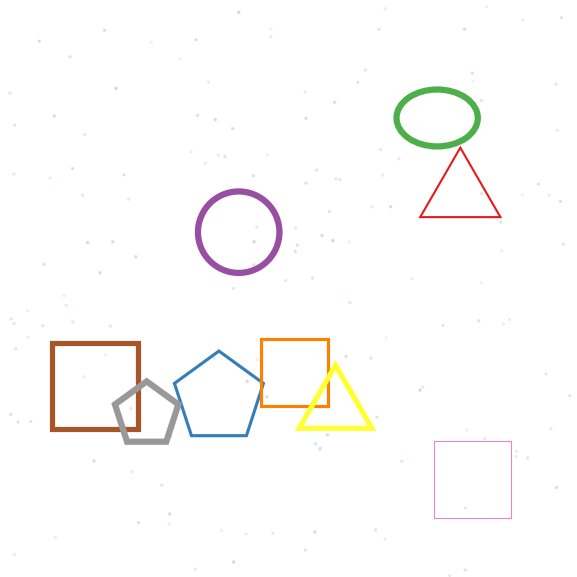[{"shape": "triangle", "thickness": 1, "radius": 0.4, "center": [0.797, 0.663]}, {"shape": "pentagon", "thickness": 1.5, "radius": 0.41, "center": [0.379, 0.31]}, {"shape": "oval", "thickness": 3, "radius": 0.35, "center": [0.757, 0.795]}, {"shape": "circle", "thickness": 3, "radius": 0.35, "center": [0.413, 0.597]}, {"shape": "square", "thickness": 1.5, "radius": 0.29, "center": [0.51, 0.354]}, {"shape": "triangle", "thickness": 2.5, "radius": 0.36, "center": [0.581, 0.294]}, {"shape": "square", "thickness": 2.5, "radius": 0.37, "center": [0.165, 0.33]}, {"shape": "square", "thickness": 0.5, "radius": 0.33, "center": [0.819, 0.17]}, {"shape": "pentagon", "thickness": 3, "radius": 0.29, "center": [0.254, 0.281]}]